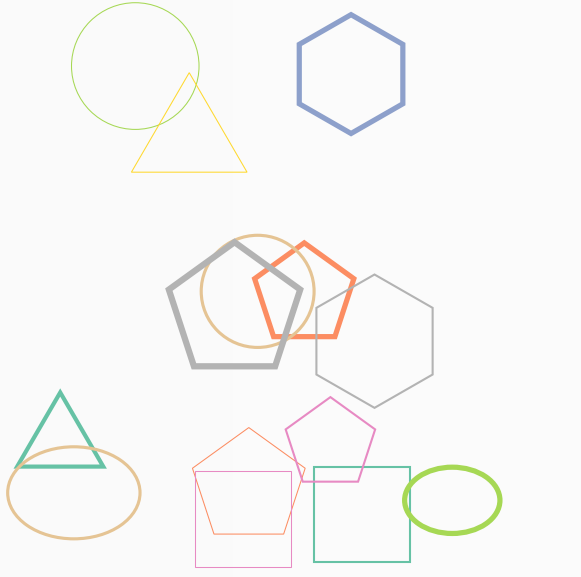[{"shape": "triangle", "thickness": 2, "radius": 0.43, "center": [0.104, 0.234]}, {"shape": "square", "thickness": 1, "radius": 0.41, "center": [0.622, 0.109]}, {"shape": "pentagon", "thickness": 2.5, "radius": 0.45, "center": [0.523, 0.489]}, {"shape": "pentagon", "thickness": 0.5, "radius": 0.51, "center": [0.428, 0.157]}, {"shape": "hexagon", "thickness": 2.5, "radius": 0.51, "center": [0.604, 0.871]}, {"shape": "pentagon", "thickness": 1, "radius": 0.4, "center": [0.568, 0.231]}, {"shape": "square", "thickness": 0.5, "radius": 0.41, "center": [0.418, 0.1]}, {"shape": "oval", "thickness": 2.5, "radius": 0.41, "center": [0.778, 0.133]}, {"shape": "circle", "thickness": 0.5, "radius": 0.55, "center": [0.233, 0.885]}, {"shape": "triangle", "thickness": 0.5, "radius": 0.57, "center": [0.326, 0.758]}, {"shape": "oval", "thickness": 1.5, "radius": 0.57, "center": [0.127, 0.146]}, {"shape": "circle", "thickness": 1.5, "radius": 0.49, "center": [0.443, 0.495]}, {"shape": "hexagon", "thickness": 1, "radius": 0.58, "center": [0.644, 0.408]}, {"shape": "pentagon", "thickness": 3, "radius": 0.59, "center": [0.403, 0.461]}]